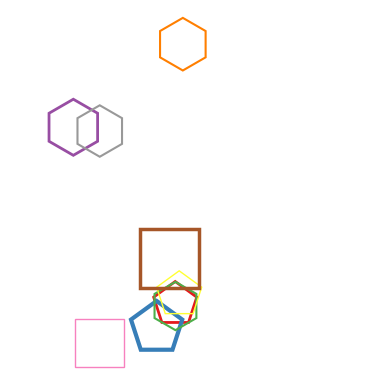[{"shape": "pentagon", "thickness": 2, "radius": 0.29, "center": [0.455, 0.21]}, {"shape": "pentagon", "thickness": 3, "radius": 0.35, "center": [0.407, 0.148]}, {"shape": "hexagon", "thickness": 1.5, "radius": 0.31, "center": [0.456, 0.205]}, {"shape": "hexagon", "thickness": 2, "radius": 0.36, "center": [0.19, 0.669]}, {"shape": "hexagon", "thickness": 1.5, "radius": 0.34, "center": [0.475, 0.885]}, {"shape": "pentagon", "thickness": 1, "radius": 0.31, "center": [0.465, 0.235]}, {"shape": "square", "thickness": 2.5, "radius": 0.38, "center": [0.44, 0.329]}, {"shape": "square", "thickness": 1, "radius": 0.32, "center": [0.259, 0.109]}, {"shape": "hexagon", "thickness": 1.5, "radius": 0.33, "center": [0.259, 0.66]}]